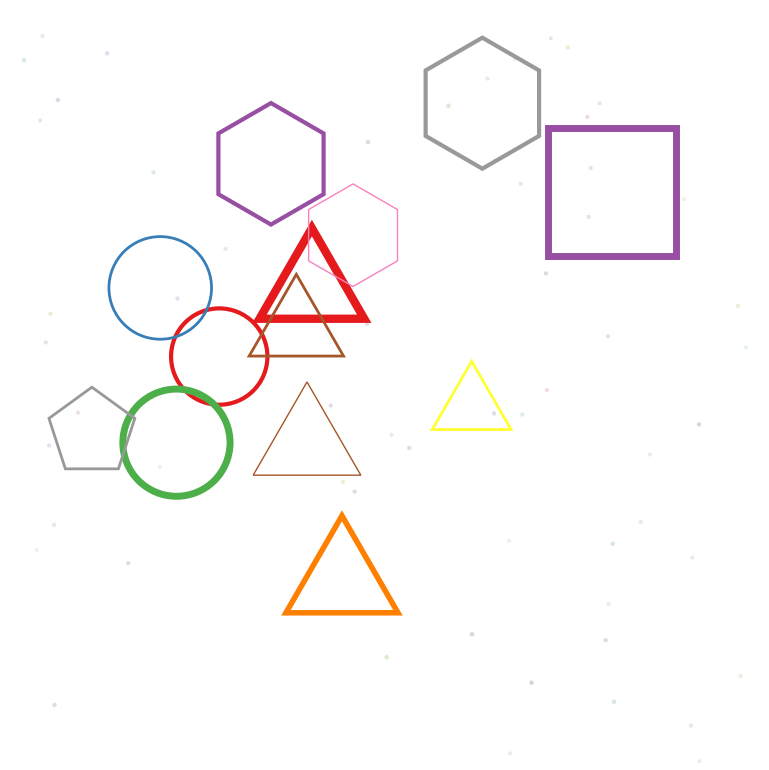[{"shape": "triangle", "thickness": 3, "radius": 0.39, "center": [0.405, 0.625]}, {"shape": "circle", "thickness": 1.5, "radius": 0.31, "center": [0.285, 0.537]}, {"shape": "circle", "thickness": 1, "radius": 0.33, "center": [0.208, 0.626]}, {"shape": "circle", "thickness": 2.5, "radius": 0.35, "center": [0.229, 0.425]}, {"shape": "hexagon", "thickness": 1.5, "radius": 0.39, "center": [0.352, 0.787]}, {"shape": "square", "thickness": 2.5, "radius": 0.42, "center": [0.795, 0.751]}, {"shape": "triangle", "thickness": 2, "radius": 0.42, "center": [0.444, 0.246]}, {"shape": "triangle", "thickness": 1, "radius": 0.3, "center": [0.613, 0.472]}, {"shape": "triangle", "thickness": 0.5, "radius": 0.4, "center": [0.399, 0.423]}, {"shape": "triangle", "thickness": 1, "radius": 0.35, "center": [0.385, 0.573]}, {"shape": "hexagon", "thickness": 0.5, "radius": 0.33, "center": [0.459, 0.695]}, {"shape": "hexagon", "thickness": 1.5, "radius": 0.43, "center": [0.626, 0.866]}, {"shape": "pentagon", "thickness": 1, "radius": 0.29, "center": [0.119, 0.439]}]